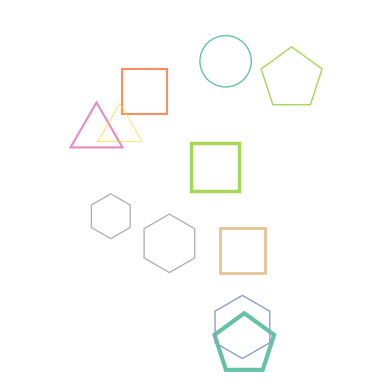[{"shape": "pentagon", "thickness": 3, "radius": 0.41, "center": [0.635, 0.105]}, {"shape": "circle", "thickness": 1, "radius": 0.33, "center": [0.586, 0.841]}, {"shape": "square", "thickness": 1.5, "radius": 0.29, "center": [0.374, 0.762]}, {"shape": "hexagon", "thickness": 1, "radius": 0.41, "center": [0.63, 0.151]}, {"shape": "triangle", "thickness": 1.5, "radius": 0.39, "center": [0.251, 0.656]}, {"shape": "square", "thickness": 2.5, "radius": 0.31, "center": [0.558, 0.566]}, {"shape": "pentagon", "thickness": 1, "radius": 0.42, "center": [0.757, 0.795]}, {"shape": "triangle", "thickness": 0.5, "radius": 0.33, "center": [0.311, 0.666]}, {"shape": "square", "thickness": 2, "radius": 0.29, "center": [0.63, 0.35]}, {"shape": "hexagon", "thickness": 1, "radius": 0.38, "center": [0.44, 0.368]}, {"shape": "hexagon", "thickness": 1, "radius": 0.29, "center": [0.288, 0.438]}]